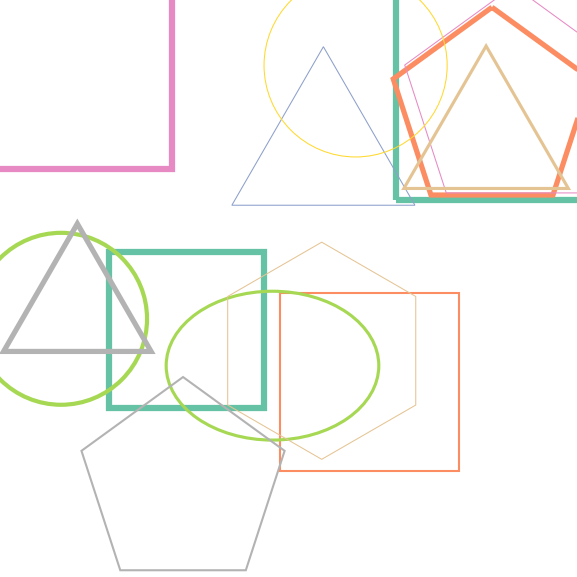[{"shape": "square", "thickness": 3, "radius": 0.67, "center": [0.323, 0.427]}, {"shape": "square", "thickness": 3, "radius": 0.89, "center": [0.865, 0.831]}, {"shape": "square", "thickness": 1, "radius": 0.77, "center": [0.64, 0.337]}, {"shape": "pentagon", "thickness": 2.5, "radius": 0.9, "center": [0.852, 0.807]}, {"shape": "triangle", "thickness": 0.5, "radius": 0.92, "center": [0.56, 0.735]}, {"shape": "square", "thickness": 3, "radius": 0.84, "center": [0.129, 0.876]}, {"shape": "pentagon", "thickness": 0.5, "radius": 0.99, "center": [0.889, 0.825]}, {"shape": "oval", "thickness": 1.5, "radius": 0.92, "center": [0.472, 0.366]}, {"shape": "circle", "thickness": 2, "radius": 0.74, "center": [0.106, 0.447]}, {"shape": "circle", "thickness": 0.5, "radius": 0.79, "center": [0.616, 0.886]}, {"shape": "triangle", "thickness": 1.5, "radius": 0.82, "center": [0.842, 0.755]}, {"shape": "hexagon", "thickness": 0.5, "radius": 0.94, "center": [0.557, 0.392]}, {"shape": "pentagon", "thickness": 1, "radius": 0.92, "center": [0.317, 0.161]}, {"shape": "triangle", "thickness": 2.5, "radius": 0.74, "center": [0.134, 0.464]}]